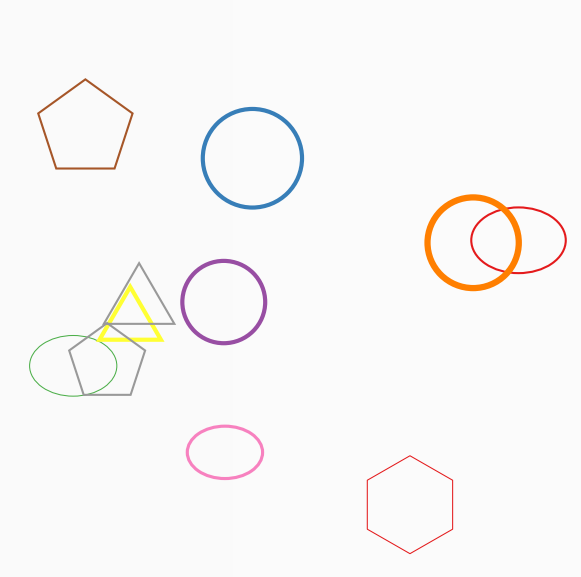[{"shape": "hexagon", "thickness": 0.5, "radius": 0.42, "center": [0.705, 0.125]}, {"shape": "oval", "thickness": 1, "radius": 0.41, "center": [0.892, 0.583]}, {"shape": "circle", "thickness": 2, "radius": 0.43, "center": [0.434, 0.725]}, {"shape": "oval", "thickness": 0.5, "radius": 0.38, "center": [0.126, 0.366]}, {"shape": "circle", "thickness": 2, "radius": 0.36, "center": [0.385, 0.476]}, {"shape": "circle", "thickness": 3, "radius": 0.39, "center": [0.814, 0.579]}, {"shape": "triangle", "thickness": 2, "radius": 0.31, "center": [0.224, 0.441]}, {"shape": "pentagon", "thickness": 1, "radius": 0.43, "center": [0.147, 0.776]}, {"shape": "oval", "thickness": 1.5, "radius": 0.32, "center": [0.387, 0.216]}, {"shape": "pentagon", "thickness": 1, "radius": 0.34, "center": [0.184, 0.371]}, {"shape": "triangle", "thickness": 1, "radius": 0.35, "center": [0.239, 0.473]}]